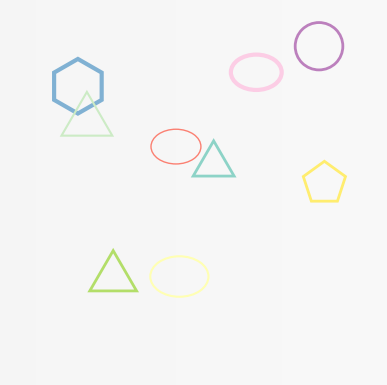[{"shape": "triangle", "thickness": 2, "radius": 0.3, "center": [0.551, 0.573]}, {"shape": "oval", "thickness": 1.5, "radius": 0.38, "center": [0.463, 0.282]}, {"shape": "oval", "thickness": 1, "radius": 0.32, "center": [0.454, 0.619]}, {"shape": "hexagon", "thickness": 3, "radius": 0.35, "center": [0.201, 0.776]}, {"shape": "triangle", "thickness": 2, "radius": 0.35, "center": [0.292, 0.279]}, {"shape": "oval", "thickness": 3, "radius": 0.33, "center": [0.661, 0.812]}, {"shape": "circle", "thickness": 2, "radius": 0.31, "center": [0.823, 0.88]}, {"shape": "triangle", "thickness": 1.5, "radius": 0.38, "center": [0.224, 0.685]}, {"shape": "pentagon", "thickness": 2, "radius": 0.29, "center": [0.837, 0.524]}]